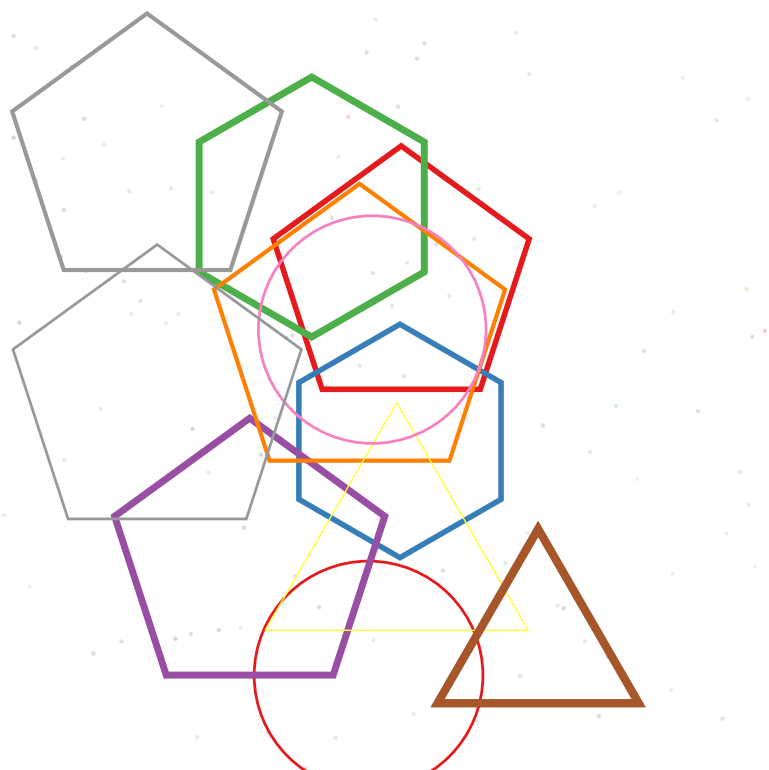[{"shape": "circle", "thickness": 1, "radius": 0.74, "center": [0.479, 0.123]}, {"shape": "pentagon", "thickness": 2, "radius": 0.87, "center": [0.521, 0.636]}, {"shape": "hexagon", "thickness": 2, "radius": 0.76, "center": [0.519, 0.427]}, {"shape": "hexagon", "thickness": 2.5, "radius": 0.84, "center": [0.405, 0.731]}, {"shape": "pentagon", "thickness": 2.5, "radius": 0.92, "center": [0.324, 0.272]}, {"shape": "pentagon", "thickness": 1.5, "radius": 0.99, "center": [0.467, 0.563]}, {"shape": "triangle", "thickness": 0.5, "radius": 0.99, "center": [0.515, 0.28]}, {"shape": "triangle", "thickness": 3, "radius": 0.75, "center": [0.699, 0.162]}, {"shape": "circle", "thickness": 1, "radius": 0.74, "center": [0.483, 0.572]}, {"shape": "pentagon", "thickness": 1, "radius": 0.98, "center": [0.204, 0.485]}, {"shape": "pentagon", "thickness": 1.5, "radius": 0.92, "center": [0.191, 0.798]}]